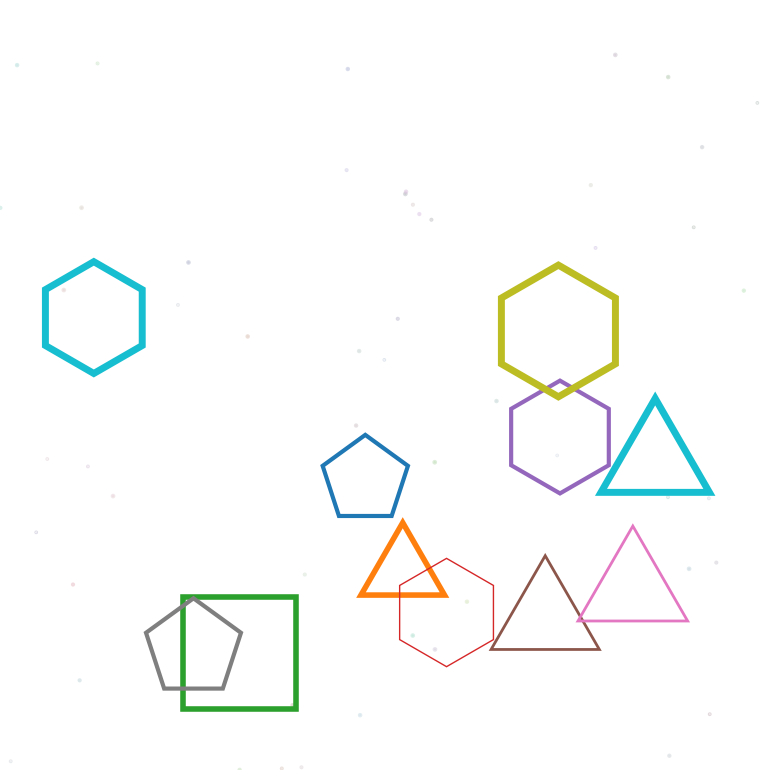[{"shape": "pentagon", "thickness": 1.5, "radius": 0.29, "center": [0.474, 0.377]}, {"shape": "triangle", "thickness": 2, "radius": 0.31, "center": [0.523, 0.258]}, {"shape": "square", "thickness": 2, "radius": 0.37, "center": [0.311, 0.152]}, {"shape": "hexagon", "thickness": 0.5, "radius": 0.35, "center": [0.58, 0.205]}, {"shape": "hexagon", "thickness": 1.5, "radius": 0.37, "center": [0.727, 0.432]}, {"shape": "triangle", "thickness": 1, "radius": 0.41, "center": [0.708, 0.197]}, {"shape": "triangle", "thickness": 1, "radius": 0.41, "center": [0.822, 0.235]}, {"shape": "pentagon", "thickness": 1.5, "radius": 0.32, "center": [0.251, 0.158]}, {"shape": "hexagon", "thickness": 2.5, "radius": 0.43, "center": [0.725, 0.57]}, {"shape": "triangle", "thickness": 2.5, "radius": 0.41, "center": [0.851, 0.401]}, {"shape": "hexagon", "thickness": 2.5, "radius": 0.36, "center": [0.122, 0.588]}]